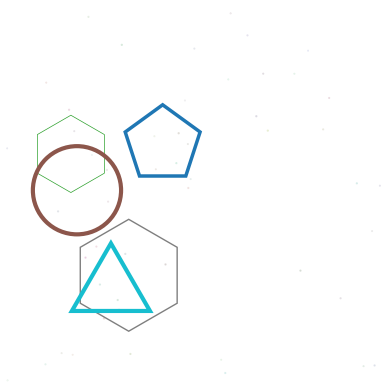[{"shape": "pentagon", "thickness": 2.5, "radius": 0.51, "center": [0.422, 0.626]}, {"shape": "hexagon", "thickness": 0.5, "radius": 0.5, "center": [0.184, 0.6]}, {"shape": "circle", "thickness": 3, "radius": 0.57, "center": [0.2, 0.506]}, {"shape": "hexagon", "thickness": 1, "radius": 0.73, "center": [0.334, 0.285]}, {"shape": "triangle", "thickness": 3, "radius": 0.59, "center": [0.288, 0.251]}]